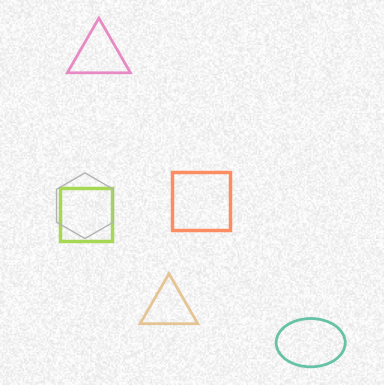[{"shape": "oval", "thickness": 2, "radius": 0.45, "center": [0.807, 0.11]}, {"shape": "square", "thickness": 2.5, "radius": 0.38, "center": [0.522, 0.478]}, {"shape": "triangle", "thickness": 2, "radius": 0.47, "center": [0.257, 0.858]}, {"shape": "square", "thickness": 2.5, "radius": 0.34, "center": [0.224, 0.443]}, {"shape": "triangle", "thickness": 2, "radius": 0.43, "center": [0.439, 0.202]}, {"shape": "hexagon", "thickness": 1, "radius": 0.43, "center": [0.221, 0.466]}]